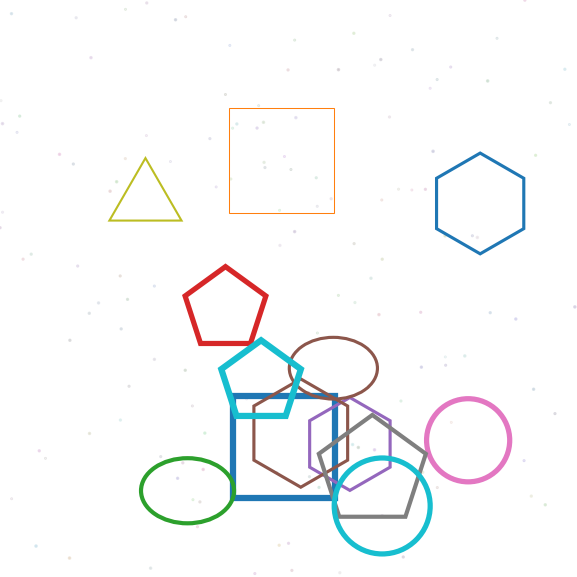[{"shape": "hexagon", "thickness": 1.5, "radius": 0.44, "center": [0.831, 0.647]}, {"shape": "square", "thickness": 3, "radius": 0.44, "center": [0.492, 0.225]}, {"shape": "square", "thickness": 0.5, "radius": 0.45, "center": [0.488, 0.722]}, {"shape": "oval", "thickness": 2, "radius": 0.4, "center": [0.325, 0.149]}, {"shape": "pentagon", "thickness": 2.5, "radius": 0.37, "center": [0.39, 0.464]}, {"shape": "hexagon", "thickness": 1.5, "radius": 0.4, "center": [0.606, 0.23]}, {"shape": "hexagon", "thickness": 1.5, "radius": 0.47, "center": [0.521, 0.249]}, {"shape": "oval", "thickness": 1.5, "radius": 0.38, "center": [0.577, 0.362]}, {"shape": "circle", "thickness": 2.5, "radius": 0.36, "center": [0.811, 0.237]}, {"shape": "pentagon", "thickness": 2, "radius": 0.49, "center": [0.645, 0.183]}, {"shape": "triangle", "thickness": 1, "radius": 0.36, "center": [0.252, 0.653]}, {"shape": "pentagon", "thickness": 3, "radius": 0.36, "center": [0.452, 0.337]}, {"shape": "circle", "thickness": 2.5, "radius": 0.42, "center": [0.662, 0.123]}]